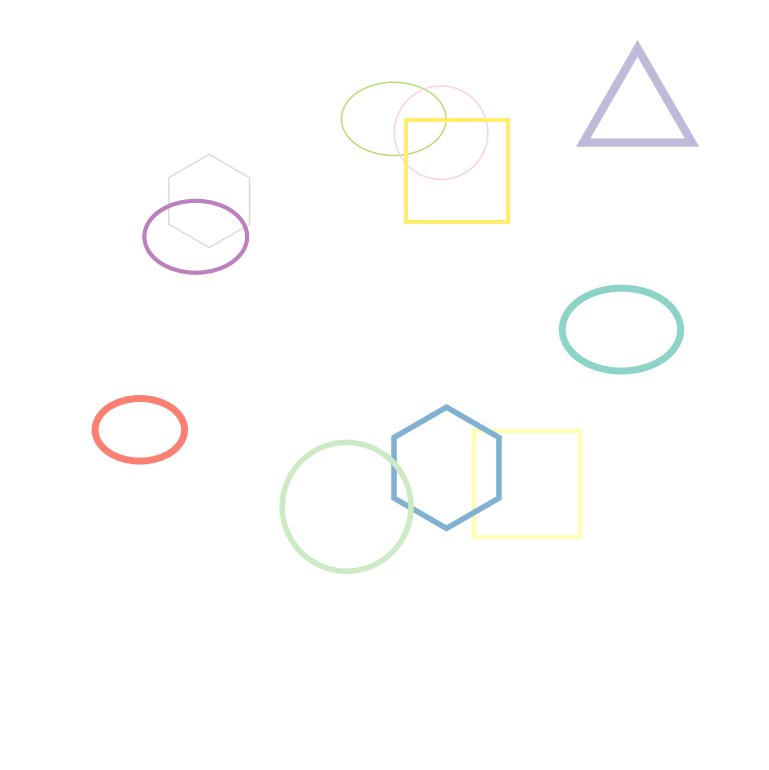[{"shape": "oval", "thickness": 2.5, "radius": 0.38, "center": [0.807, 0.572]}, {"shape": "square", "thickness": 1.5, "radius": 0.34, "center": [0.684, 0.372]}, {"shape": "triangle", "thickness": 3, "radius": 0.41, "center": [0.828, 0.856]}, {"shape": "oval", "thickness": 2.5, "radius": 0.29, "center": [0.182, 0.442]}, {"shape": "hexagon", "thickness": 2, "radius": 0.39, "center": [0.58, 0.392]}, {"shape": "oval", "thickness": 0.5, "radius": 0.34, "center": [0.511, 0.846]}, {"shape": "circle", "thickness": 0.5, "radius": 0.3, "center": [0.573, 0.828]}, {"shape": "hexagon", "thickness": 0.5, "radius": 0.3, "center": [0.272, 0.739]}, {"shape": "oval", "thickness": 1.5, "radius": 0.33, "center": [0.254, 0.693]}, {"shape": "circle", "thickness": 2, "radius": 0.42, "center": [0.45, 0.342]}, {"shape": "square", "thickness": 1.5, "radius": 0.33, "center": [0.593, 0.778]}]